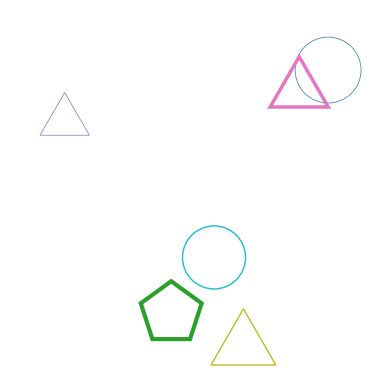[{"shape": "circle", "thickness": 0.5, "radius": 0.43, "center": [0.852, 0.818]}, {"shape": "pentagon", "thickness": 3, "radius": 0.42, "center": [0.445, 0.186]}, {"shape": "triangle", "thickness": 0.5, "radius": 0.37, "center": [0.168, 0.686]}, {"shape": "triangle", "thickness": 2.5, "radius": 0.44, "center": [0.777, 0.766]}, {"shape": "triangle", "thickness": 1, "radius": 0.49, "center": [0.632, 0.101]}, {"shape": "circle", "thickness": 1, "radius": 0.41, "center": [0.556, 0.331]}]